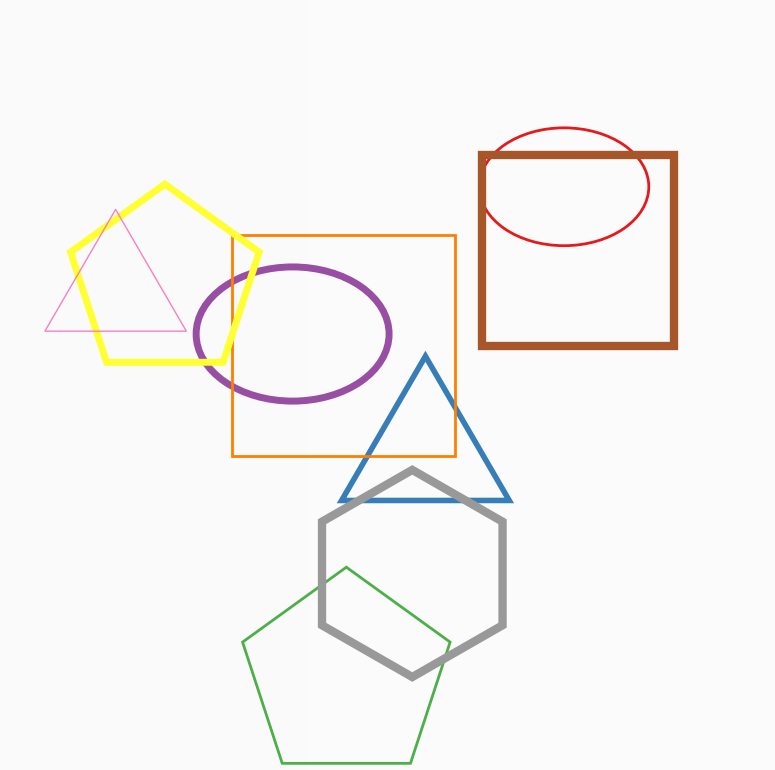[{"shape": "oval", "thickness": 1, "radius": 0.55, "center": [0.728, 0.757]}, {"shape": "triangle", "thickness": 2, "radius": 0.62, "center": [0.549, 0.412]}, {"shape": "pentagon", "thickness": 1, "radius": 0.7, "center": [0.447, 0.123]}, {"shape": "oval", "thickness": 2.5, "radius": 0.62, "center": [0.378, 0.566]}, {"shape": "square", "thickness": 1, "radius": 0.72, "center": [0.443, 0.551]}, {"shape": "pentagon", "thickness": 2.5, "radius": 0.64, "center": [0.213, 0.633]}, {"shape": "square", "thickness": 3, "radius": 0.62, "center": [0.746, 0.675]}, {"shape": "triangle", "thickness": 0.5, "radius": 0.53, "center": [0.149, 0.623]}, {"shape": "hexagon", "thickness": 3, "radius": 0.67, "center": [0.532, 0.255]}]